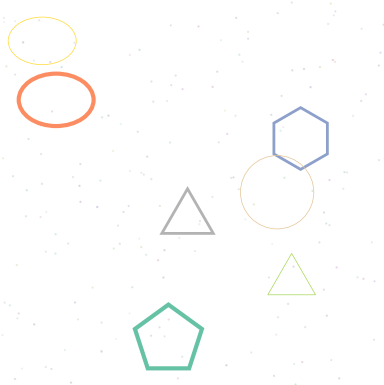[{"shape": "pentagon", "thickness": 3, "radius": 0.46, "center": [0.437, 0.117]}, {"shape": "oval", "thickness": 3, "radius": 0.49, "center": [0.146, 0.741]}, {"shape": "hexagon", "thickness": 2, "radius": 0.4, "center": [0.781, 0.64]}, {"shape": "triangle", "thickness": 0.5, "radius": 0.36, "center": [0.758, 0.27]}, {"shape": "oval", "thickness": 0.5, "radius": 0.44, "center": [0.11, 0.894]}, {"shape": "circle", "thickness": 0.5, "radius": 0.48, "center": [0.72, 0.501]}, {"shape": "triangle", "thickness": 2, "radius": 0.39, "center": [0.487, 0.432]}]